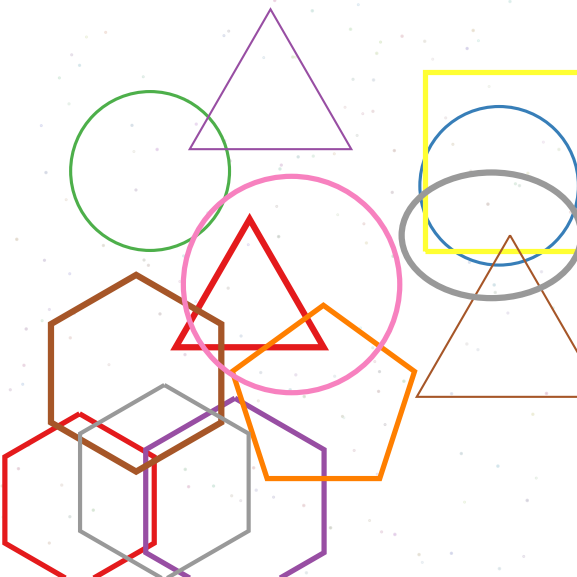[{"shape": "triangle", "thickness": 3, "radius": 0.74, "center": [0.432, 0.472]}, {"shape": "hexagon", "thickness": 2.5, "radius": 0.75, "center": [0.138, 0.133]}, {"shape": "circle", "thickness": 1.5, "radius": 0.69, "center": [0.864, 0.677]}, {"shape": "circle", "thickness": 1.5, "radius": 0.69, "center": [0.26, 0.703]}, {"shape": "hexagon", "thickness": 2.5, "radius": 0.89, "center": [0.407, 0.131]}, {"shape": "triangle", "thickness": 1, "radius": 0.81, "center": [0.468, 0.822]}, {"shape": "pentagon", "thickness": 2.5, "radius": 0.83, "center": [0.56, 0.305]}, {"shape": "square", "thickness": 2.5, "radius": 0.77, "center": [0.89, 0.719]}, {"shape": "triangle", "thickness": 1, "radius": 0.93, "center": [0.883, 0.405]}, {"shape": "hexagon", "thickness": 3, "radius": 0.85, "center": [0.236, 0.353]}, {"shape": "circle", "thickness": 2.5, "radius": 0.94, "center": [0.505, 0.506]}, {"shape": "hexagon", "thickness": 2, "radius": 0.84, "center": [0.285, 0.164]}, {"shape": "oval", "thickness": 3, "radius": 0.78, "center": [0.851, 0.592]}]